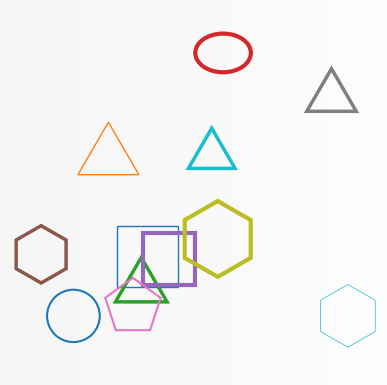[{"shape": "square", "thickness": 1, "radius": 0.4, "center": [0.38, 0.333]}, {"shape": "circle", "thickness": 1.5, "radius": 0.34, "center": [0.189, 0.179]}, {"shape": "triangle", "thickness": 1, "radius": 0.45, "center": [0.28, 0.592]}, {"shape": "triangle", "thickness": 2.5, "radius": 0.38, "center": [0.365, 0.254]}, {"shape": "oval", "thickness": 3, "radius": 0.36, "center": [0.576, 0.863]}, {"shape": "square", "thickness": 3, "radius": 0.34, "center": [0.436, 0.328]}, {"shape": "hexagon", "thickness": 2.5, "radius": 0.37, "center": [0.106, 0.339]}, {"shape": "pentagon", "thickness": 1.5, "radius": 0.38, "center": [0.343, 0.203]}, {"shape": "triangle", "thickness": 2.5, "radius": 0.37, "center": [0.855, 0.748]}, {"shape": "hexagon", "thickness": 3, "radius": 0.49, "center": [0.562, 0.379]}, {"shape": "triangle", "thickness": 2.5, "radius": 0.35, "center": [0.546, 0.597]}, {"shape": "hexagon", "thickness": 0.5, "radius": 0.41, "center": [0.898, 0.179]}]